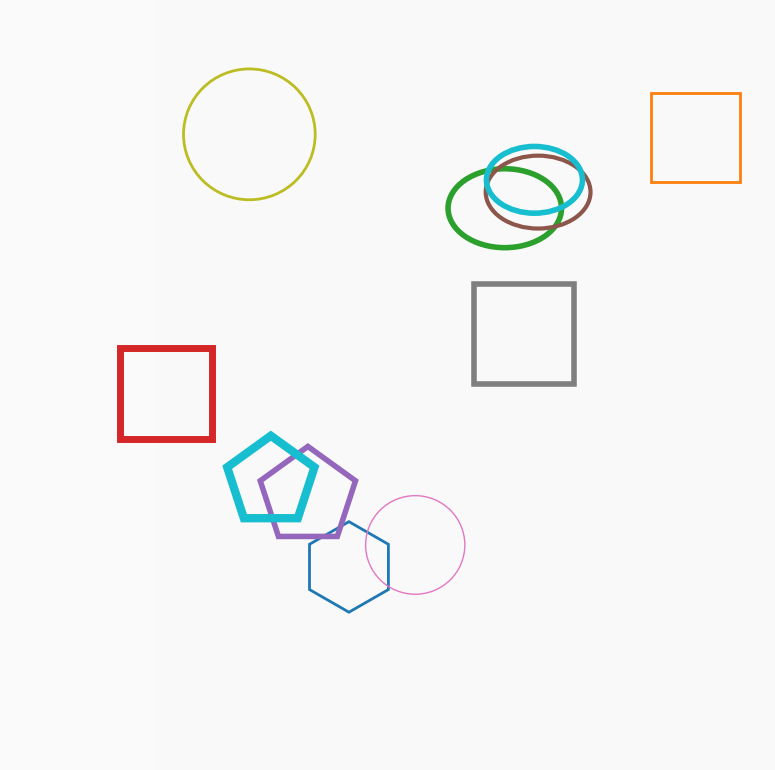[{"shape": "hexagon", "thickness": 1, "radius": 0.29, "center": [0.45, 0.264]}, {"shape": "square", "thickness": 1, "radius": 0.29, "center": [0.898, 0.821]}, {"shape": "oval", "thickness": 2, "radius": 0.37, "center": [0.651, 0.73]}, {"shape": "square", "thickness": 2.5, "radius": 0.3, "center": [0.214, 0.489]}, {"shape": "pentagon", "thickness": 2, "radius": 0.32, "center": [0.397, 0.356]}, {"shape": "oval", "thickness": 1.5, "radius": 0.34, "center": [0.694, 0.751]}, {"shape": "circle", "thickness": 0.5, "radius": 0.32, "center": [0.536, 0.292]}, {"shape": "square", "thickness": 2, "radius": 0.32, "center": [0.676, 0.566]}, {"shape": "circle", "thickness": 1, "radius": 0.42, "center": [0.322, 0.826]}, {"shape": "oval", "thickness": 2, "radius": 0.31, "center": [0.69, 0.766]}, {"shape": "pentagon", "thickness": 3, "radius": 0.3, "center": [0.349, 0.375]}]